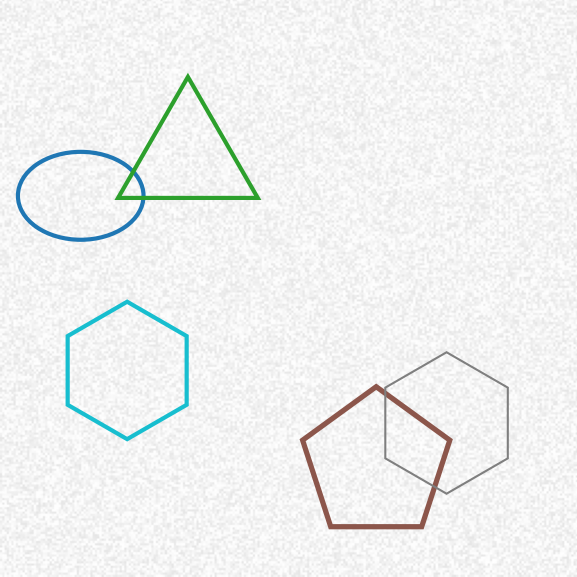[{"shape": "oval", "thickness": 2, "radius": 0.54, "center": [0.14, 0.66]}, {"shape": "triangle", "thickness": 2, "radius": 0.7, "center": [0.325, 0.726]}, {"shape": "pentagon", "thickness": 2.5, "radius": 0.67, "center": [0.651, 0.195]}, {"shape": "hexagon", "thickness": 1, "radius": 0.61, "center": [0.773, 0.267]}, {"shape": "hexagon", "thickness": 2, "radius": 0.59, "center": [0.22, 0.358]}]